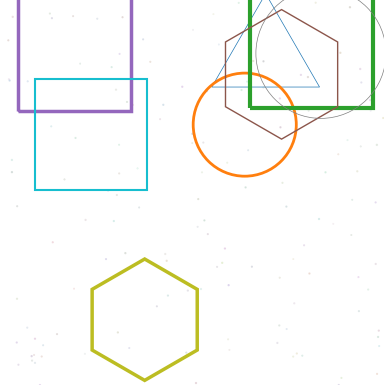[{"shape": "triangle", "thickness": 0.5, "radius": 0.81, "center": [0.69, 0.855]}, {"shape": "circle", "thickness": 2, "radius": 0.67, "center": [0.636, 0.676]}, {"shape": "square", "thickness": 3, "radius": 0.79, "center": [0.809, 0.877]}, {"shape": "square", "thickness": 2.5, "radius": 0.74, "center": [0.193, 0.86]}, {"shape": "hexagon", "thickness": 1, "radius": 0.84, "center": [0.731, 0.807]}, {"shape": "circle", "thickness": 0.5, "radius": 0.84, "center": [0.834, 0.861]}, {"shape": "hexagon", "thickness": 2.5, "radius": 0.79, "center": [0.376, 0.17]}, {"shape": "square", "thickness": 1.5, "radius": 0.73, "center": [0.237, 0.651]}]